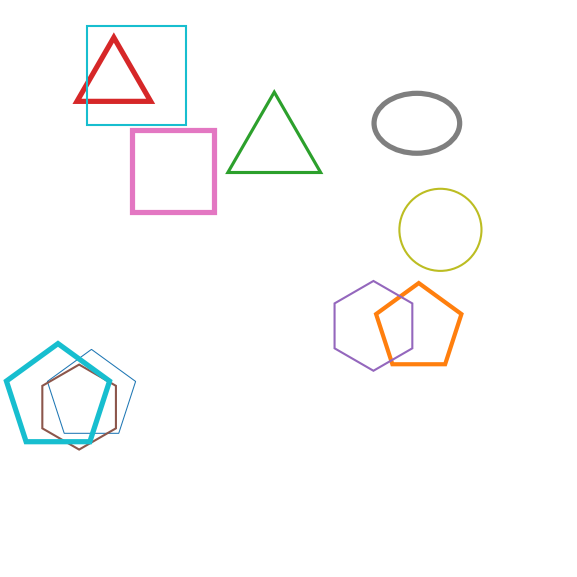[{"shape": "pentagon", "thickness": 0.5, "radius": 0.4, "center": [0.158, 0.314]}, {"shape": "pentagon", "thickness": 2, "radius": 0.39, "center": [0.725, 0.431]}, {"shape": "triangle", "thickness": 1.5, "radius": 0.46, "center": [0.475, 0.747]}, {"shape": "triangle", "thickness": 2.5, "radius": 0.37, "center": [0.197, 0.86]}, {"shape": "hexagon", "thickness": 1, "radius": 0.39, "center": [0.647, 0.435]}, {"shape": "hexagon", "thickness": 1, "radius": 0.37, "center": [0.137, 0.294]}, {"shape": "square", "thickness": 2.5, "radius": 0.35, "center": [0.3, 0.703]}, {"shape": "oval", "thickness": 2.5, "radius": 0.37, "center": [0.722, 0.786]}, {"shape": "circle", "thickness": 1, "radius": 0.36, "center": [0.763, 0.601]}, {"shape": "square", "thickness": 1, "radius": 0.43, "center": [0.236, 0.868]}, {"shape": "pentagon", "thickness": 2.5, "radius": 0.47, "center": [0.1, 0.31]}]